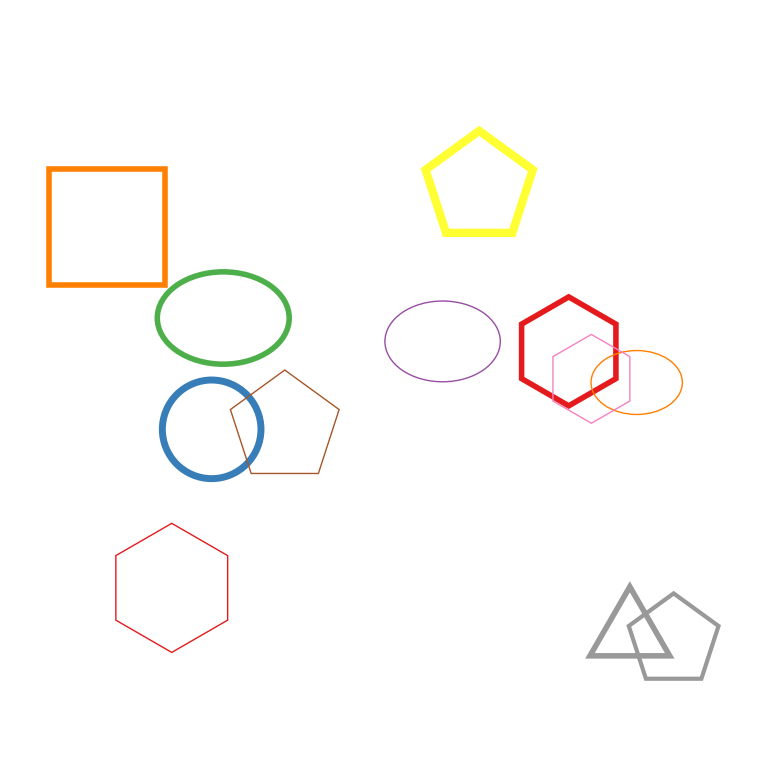[{"shape": "hexagon", "thickness": 0.5, "radius": 0.42, "center": [0.223, 0.237]}, {"shape": "hexagon", "thickness": 2, "radius": 0.35, "center": [0.739, 0.544]}, {"shape": "circle", "thickness": 2.5, "radius": 0.32, "center": [0.275, 0.442]}, {"shape": "oval", "thickness": 2, "radius": 0.43, "center": [0.29, 0.587]}, {"shape": "oval", "thickness": 0.5, "radius": 0.37, "center": [0.575, 0.557]}, {"shape": "square", "thickness": 2, "radius": 0.38, "center": [0.139, 0.705]}, {"shape": "oval", "thickness": 0.5, "radius": 0.3, "center": [0.827, 0.503]}, {"shape": "pentagon", "thickness": 3, "radius": 0.37, "center": [0.622, 0.757]}, {"shape": "pentagon", "thickness": 0.5, "radius": 0.37, "center": [0.37, 0.445]}, {"shape": "hexagon", "thickness": 0.5, "radius": 0.29, "center": [0.768, 0.508]}, {"shape": "triangle", "thickness": 2, "radius": 0.3, "center": [0.818, 0.178]}, {"shape": "pentagon", "thickness": 1.5, "radius": 0.31, "center": [0.875, 0.168]}]